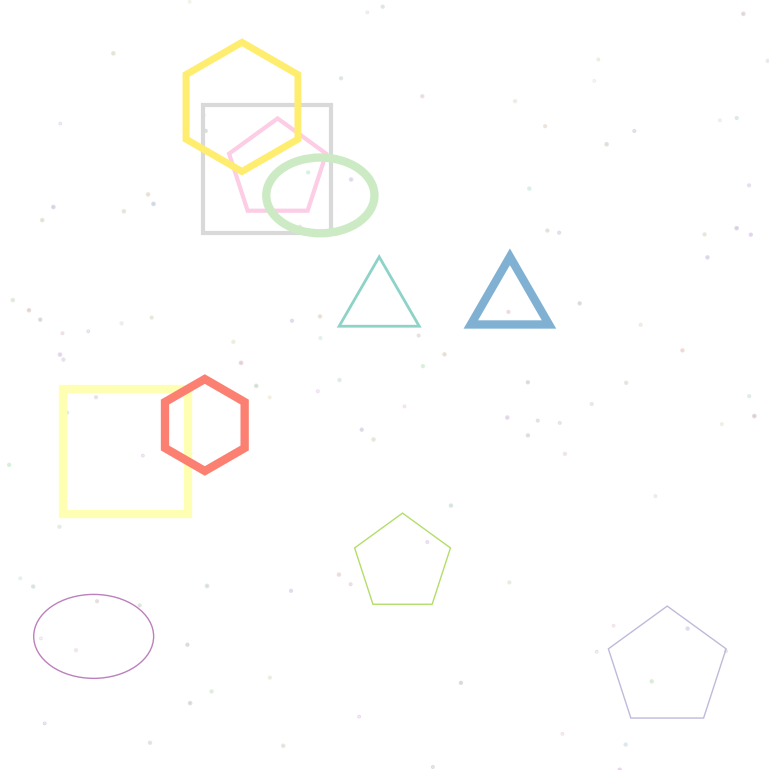[{"shape": "triangle", "thickness": 1, "radius": 0.3, "center": [0.492, 0.606]}, {"shape": "square", "thickness": 3, "radius": 0.4, "center": [0.163, 0.413]}, {"shape": "pentagon", "thickness": 0.5, "radius": 0.4, "center": [0.867, 0.133]}, {"shape": "hexagon", "thickness": 3, "radius": 0.3, "center": [0.266, 0.448]}, {"shape": "triangle", "thickness": 3, "radius": 0.29, "center": [0.662, 0.608]}, {"shape": "pentagon", "thickness": 0.5, "radius": 0.33, "center": [0.523, 0.268]}, {"shape": "pentagon", "thickness": 1.5, "radius": 0.33, "center": [0.361, 0.78]}, {"shape": "square", "thickness": 1.5, "radius": 0.42, "center": [0.347, 0.781]}, {"shape": "oval", "thickness": 0.5, "radius": 0.39, "center": [0.122, 0.174]}, {"shape": "oval", "thickness": 3, "radius": 0.35, "center": [0.416, 0.746]}, {"shape": "hexagon", "thickness": 2.5, "radius": 0.42, "center": [0.314, 0.861]}]